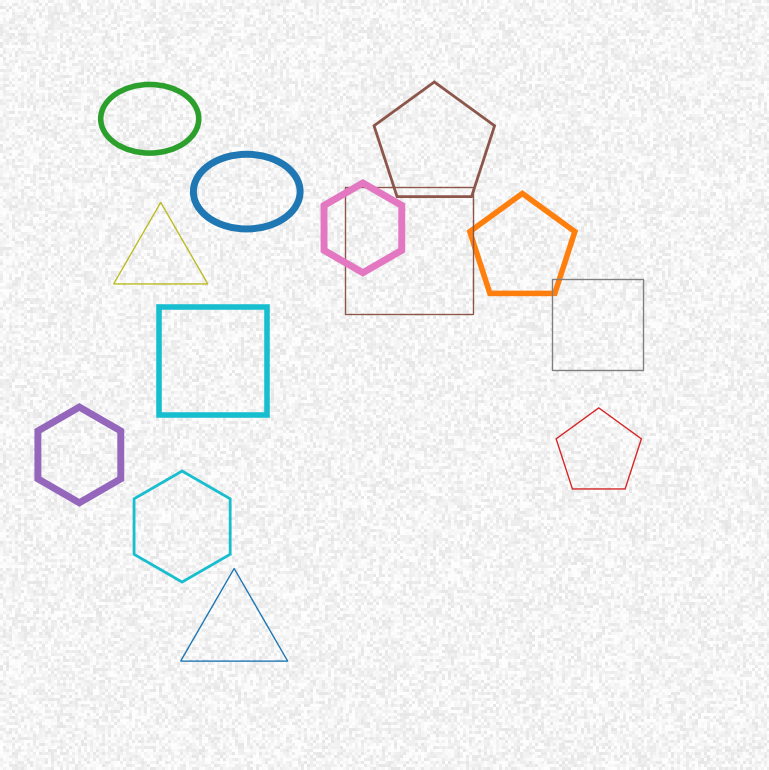[{"shape": "triangle", "thickness": 0.5, "radius": 0.4, "center": [0.304, 0.182]}, {"shape": "oval", "thickness": 2.5, "radius": 0.35, "center": [0.32, 0.751]}, {"shape": "pentagon", "thickness": 2, "radius": 0.36, "center": [0.678, 0.677]}, {"shape": "oval", "thickness": 2, "radius": 0.32, "center": [0.194, 0.846]}, {"shape": "pentagon", "thickness": 0.5, "radius": 0.29, "center": [0.778, 0.412]}, {"shape": "hexagon", "thickness": 2.5, "radius": 0.31, "center": [0.103, 0.409]}, {"shape": "square", "thickness": 0.5, "radius": 0.41, "center": [0.531, 0.675]}, {"shape": "pentagon", "thickness": 1, "radius": 0.41, "center": [0.564, 0.811]}, {"shape": "hexagon", "thickness": 2.5, "radius": 0.29, "center": [0.471, 0.704]}, {"shape": "square", "thickness": 0.5, "radius": 0.3, "center": [0.776, 0.579]}, {"shape": "triangle", "thickness": 0.5, "radius": 0.35, "center": [0.209, 0.667]}, {"shape": "hexagon", "thickness": 1, "radius": 0.36, "center": [0.237, 0.316]}, {"shape": "square", "thickness": 2, "radius": 0.35, "center": [0.277, 0.532]}]